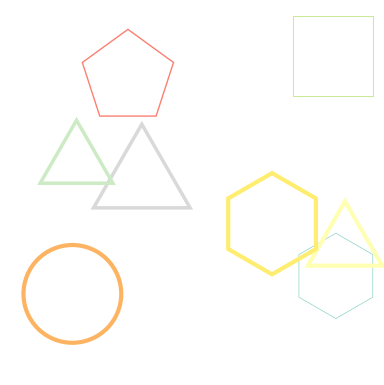[{"shape": "hexagon", "thickness": 0.5, "radius": 0.55, "center": [0.872, 0.283]}, {"shape": "triangle", "thickness": 3, "radius": 0.56, "center": [0.896, 0.366]}, {"shape": "pentagon", "thickness": 1, "radius": 0.62, "center": [0.332, 0.799]}, {"shape": "circle", "thickness": 3, "radius": 0.63, "center": [0.188, 0.237]}, {"shape": "square", "thickness": 0.5, "radius": 0.52, "center": [0.864, 0.854]}, {"shape": "triangle", "thickness": 2.5, "radius": 0.72, "center": [0.368, 0.533]}, {"shape": "triangle", "thickness": 2.5, "radius": 0.55, "center": [0.199, 0.579]}, {"shape": "hexagon", "thickness": 3, "radius": 0.66, "center": [0.707, 0.419]}]